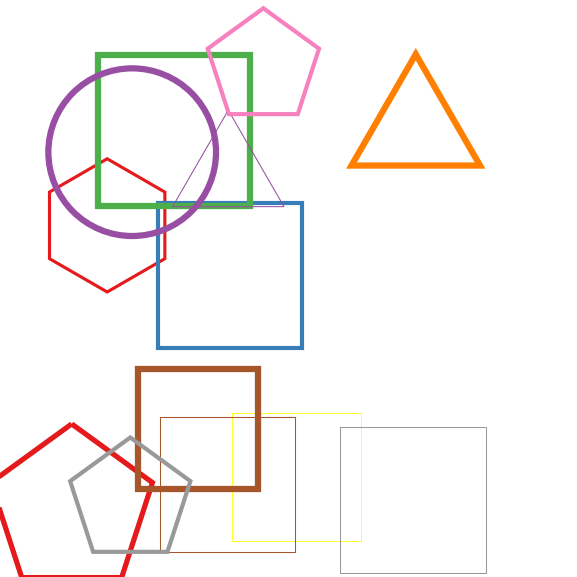[{"shape": "pentagon", "thickness": 2.5, "radius": 0.74, "center": [0.124, 0.118]}, {"shape": "hexagon", "thickness": 1.5, "radius": 0.58, "center": [0.186, 0.609]}, {"shape": "square", "thickness": 2, "radius": 0.63, "center": [0.398, 0.522]}, {"shape": "square", "thickness": 3, "radius": 0.66, "center": [0.301, 0.773]}, {"shape": "circle", "thickness": 3, "radius": 0.73, "center": [0.229, 0.736]}, {"shape": "triangle", "thickness": 0.5, "radius": 0.56, "center": [0.395, 0.697]}, {"shape": "triangle", "thickness": 3, "radius": 0.64, "center": [0.72, 0.777]}, {"shape": "square", "thickness": 0.5, "radius": 0.56, "center": [0.513, 0.173]}, {"shape": "square", "thickness": 3, "radius": 0.52, "center": [0.342, 0.256]}, {"shape": "square", "thickness": 0.5, "radius": 0.59, "center": [0.394, 0.16]}, {"shape": "pentagon", "thickness": 2, "radius": 0.51, "center": [0.456, 0.883]}, {"shape": "pentagon", "thickness": 2, "radius": 0.55, "center": [0.226, 0.132]}, {"shape": "square", "thickness": 0.5, "radius": 0.63, "center": [0.715, 0.133]}]